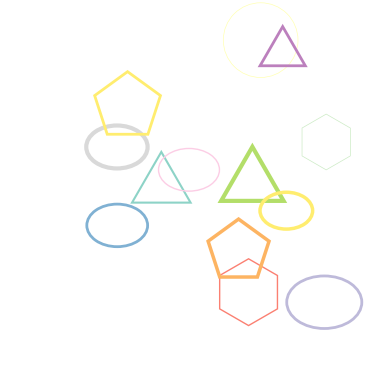[{"shape": "triangle", "thickness": 1.5, "radius": 0.44, "center": [0.419, 0.518]}, {"shape": "circle", "thickness": 0.5, "radius": 0.49, "center": [0.677, 0.896]}, {"shape": "oval", "thickness": 2, "radius": 0.49, "center": [0.842, 0.215]}, {"shape": "hexagon", "thickness": 1, "radius": 0.43, "center": [0.646, 0.241]}, {"shape": "oval", "thickness": 2, "radius": 0.39, "center": [0.304, 0.415]}, {"shape": "pentagon", "thickness": 2.5, "radius": 0.42, "center": [0.62, 0.348]}, {"shape": "triangle", "thickness": 3, "radius": 0.47, "center": [0.656, 0.525]}, {"shape": "oval", "thickness": 1, "radius": 0.4, "center": [0.491, 0.559]}, {"shape": "oval", "thickness": 3, "radius": 0.4, "center": [0.304, 0.618]}, {"shape": "triangle", "thickness": 2, "radius": 0.34, "center": [0.734, 0.863]}, {"shape": "hexagon", "thickness": 0.5, "radius": 0.36, "center": [0.847, 0.631]}, {"shape": "pentagon", "thickness": 2, "radius": 0.45, "center": [0.331, 0.724]}, {"shape": "oval", "thickness": 2.5, "radius": 0.34, "center": [0.744, 0.453]}]